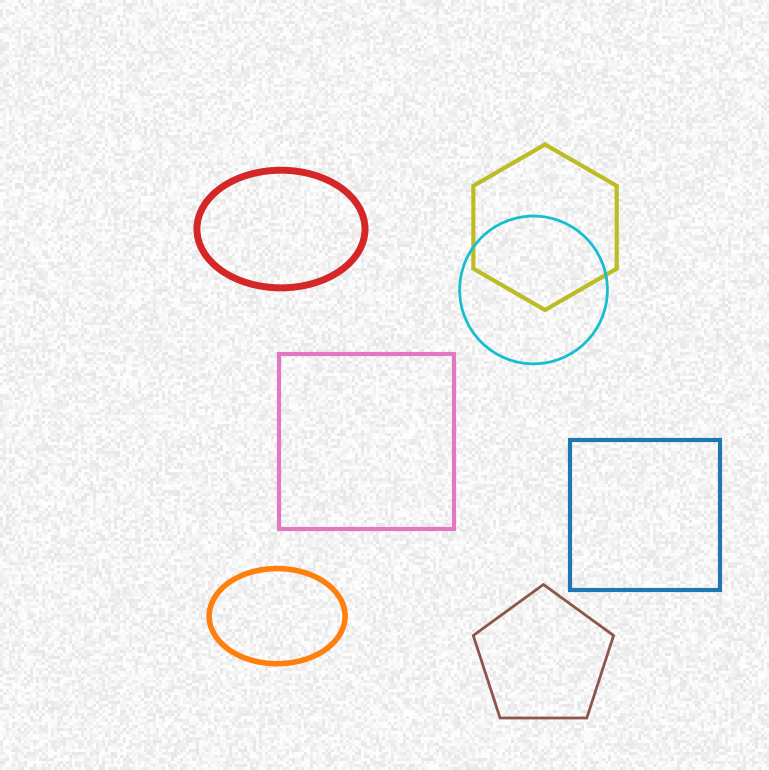[{"shape": "square", "thickness": 1.5, "radius": 0.49, "center": [0.837, 0.331]}, {"shape": "oval", "thickness": 2, "radius": 0.44, "center": [0.36, 0.2]}, {"shape": "oval", "thickness": 2.5, "radius": 0.55, "center": [0.365, 0.703]}, {"shape": "pentagon", "thickness": 1, "radius": 0.48, "center": [0.706, 0.145]}, {"shape": "square", "thickness": 1.5, "radius": 0.57, "center": [0.476, 0.426]}, {"shape": "hexagon", "thickness": 1.5, "radius": 0.54, "center": [0.708, 0.705]}, {"shape": "circle", "thickness": 1, "radius": 0.48, "center": [0.693, 0.623]}]